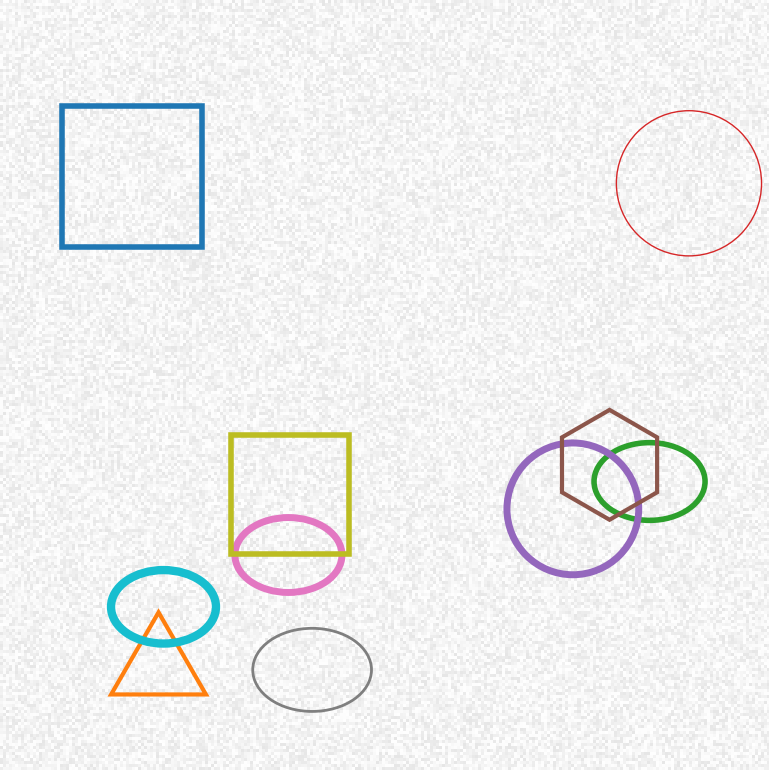[{"shape": "square", "thickness": 2, "radius": 0.46, "center": [0.172, 0.771]}, {"shape": "triangle", "thickness": 1.5, "radius": 0.36, "center": [0.206, 0.134]}, {"shape": "oval", "thickness": 2, "radius": 0.36, "center": [0.844, 0.375]}, {"shape": "circle", "thickness": 0.5, "radius": 0.47, "center": [0.895, 0.762]}, {"shape": "circle", "thickness": 2.5, "radius": 0.43, "center": [0.744, 0.339]}, {"shape": "hexagon", "thickness": 1.5, "radius": 0.36, "center": [0.792, 0.396]}, {"shape": "oval", "thickness": 2.5, "radius": 0.35, "center": [0.375, 0.279]}, {"shape": "oval", "thickness": 1, "radius": 0.39, "center": [0.405, 0.13]}, {"shape": "square", "thickness": 2, "radius": 0.38, "center": [0.377, 0.358]}, {"shape": "oval", "thickness": 3, "radius": 0.34, "center": [0.212, 0.212]}]